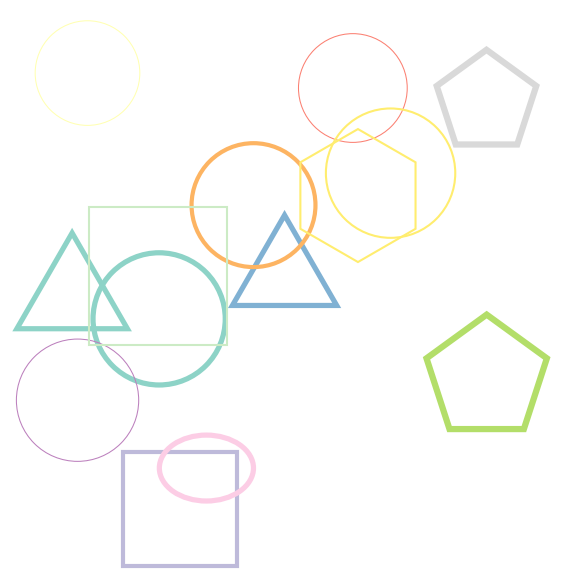[{"shape": "triangle", "thickness": 2.5, "radius": 0.55, "center": [0.125, 0.485]}, {"shape": "circle", "thickness": 2.5, "radius": 0.57, "center": [0.276, 0.447]}, {"shape": "circle", "thickness": 0.5, "radius": 0.45, "center": [0.151, 0.873]}, {"shape": "square", "thickness": 2, "radius": 0.5, "center": [0.312, 0.118]}, {"shape": "circle", "thickness": 0.5, "radius": 0.47, "center": [0.611, 0.847]}, {"shape": "triangle", "thickness": 2.5, "radius": 0.52, "center": [0.493, 0.522]}, {"shape": "circle", "thickness": 2, "radius": 0.54, "center": [0.439, 0.644]}, {"shape": "pentagon", "thickness": 3, "radius": 0.55, "center": [0.843, 0.345]}, {"shape": "oval", "thickness": 2.5, "radius": 0.41, "center": [0.357, 0.189]}, {"shape": "pentagon", "thickness": 3, "radius": 0.45, "center": [0.842, 0.822]}, {"shape": "circle", "thickness": 0.5, "radius": 0.53, "center": [0.134, 0.306]}, {"shape": "square", "thickness": 1, "radius": 0.6, "center": [0.273, 0.521]}, {"shape": "hexagon", "thickness": 1, "radius": 0.58, "center": [0.62, 0.661]}, {"shape": "circle", "thickness": 1, "radius": 0.56, "center": [0.676, 0.699]}]